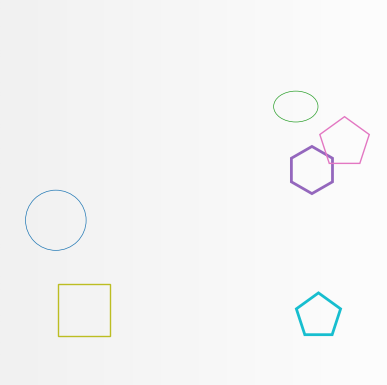[{"shape": "circle", "thickness": 0.5, "radius": 0.39, "center": [0.144, 0.428]}, {"shape": "oval", "thickness": 0.5, "radius": 0.29, "center": [0.763, 0.723]}, {"shape": "hexagon", "thickness": 2, "radius": 0.31, "center": [0.805, 0.558]}, {"shape": "pentagon", "thickness": 1, "radius": 0.34, "center": [0.889, 0.63]}, {"shape": "square", "thickness": 1, "radius": 0.34, "center": [0.217, 0.195]}, {"shape": "pentagon", "thickness": 2, "radius": 0.3, "center": [0.822, 0.179]}]